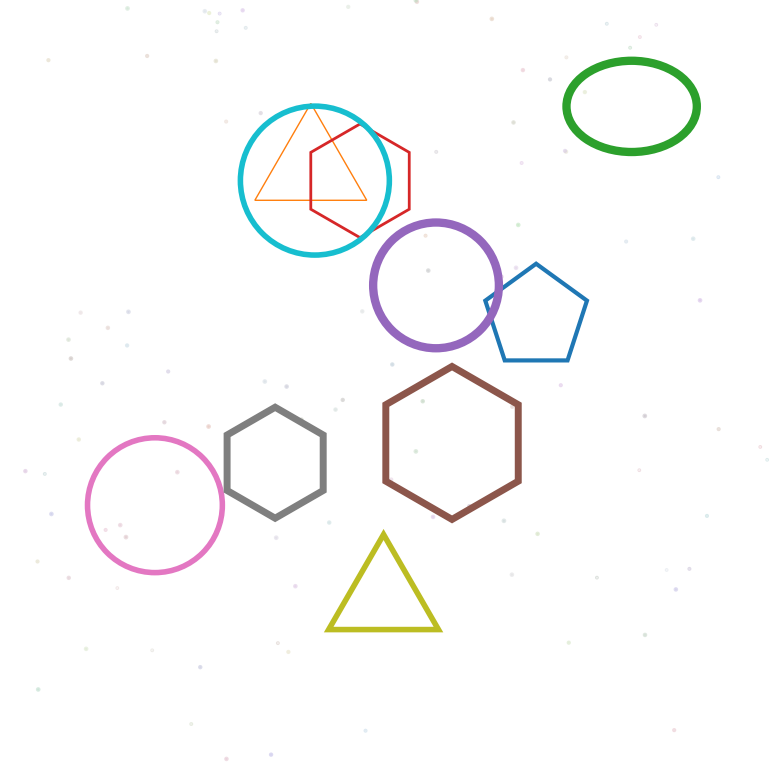[{"shape": "pentagon", "thickness": 1.5, "radius": 0.35, "center": [0.696, 0.588]}, {"shape": "triangle", "thickness": 0.5, "radius": 0.42, "center": [0.404, 0.782]}, {"shape": "oval", "thickness": 3, "radius": 0.42, "center": [0.82, 0.862]}, {"shape": "hexagon", "thickness": 1, "radius": 0.37, "center": [0.468, 0.765]}, {"shape": "circle", "thickness": 3, "radius": 0.41, "center": [0.566, 0.629]}, {"shape": "hexagon", "thickness": 2.5, "radius": 0.5, "center": [0.587, 0.425]}, {"shape": "circle", "thickness": 2, "radius": 0.44, "center": [0.201, 0.344]}, {"shape": "hexagon", "thickness": 2.5, "radius": 0.36, "center": [0.357, 0.399]}, {"shape": "triangle", "thickness": 2, "radius": 0.41, "center": [0.498, 0.224]}, {"shape": "circle", "thickness": 2, "radius": 0.48, "center": [0.409, 0.765]}]